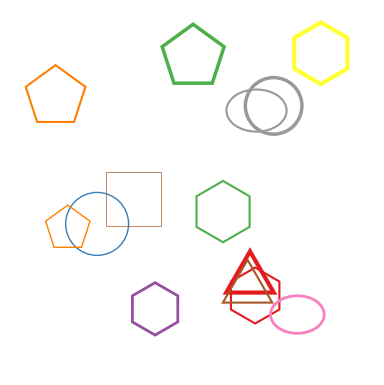[{"shape": "hexagon", "thickness": 1.5, "radius": 0.36, "center": [0.663, 0.232]}, {"shape": "triangle", "thickness": 3, "radius": 0.36, "center": [0.649, 0.276]}, {"shape": "circle", "thickness": 1, "radius": 0.41, "center": [0.252, 0.418]}, {"shape": "pentagon", "thickness": 2.5, "radius": 0.42, "center": [0.502, 0.852]}, {"shape": "hexagon", "thickness": 1.5, "radius": 0.4, "center": [0.579, 0.45]}, {"shape": "hexagon", "thickness": 2, "radius": 0.34, "center": [0.403, 0.198]}, {"shape": "pentagon", "thickness": 1.5, "radius": 0.41, "center": [0.144, 0.749]}, {"shape": "pentagon", "thickness": 1, "radius": 0.3, "center": [0.176, 0.407]}, {"shape": "hexagon", "thickness": 3, "radius": 0.4, "center": [0.833, 0.862]}, {"shape": "square", "thickness": 0.5, "radius": 0.35, "center": [0.347, 0.482]}, {"shape": "triangle", "thickness": 1.5, "radius": 0.37, "center": [0.643, 0.251]}, {"shape": "oval", "thickness": 2, "radius": 0.35, "center": [0.772, 0.183]}, {"shape": "oval", "thickness": 1.5, "radius": 0.39, "center": [0.666, 0.713]}, {"shape": "circle", "thickness": 2.5, "radius": 0.37, "center": [0.711, 0.725]}]